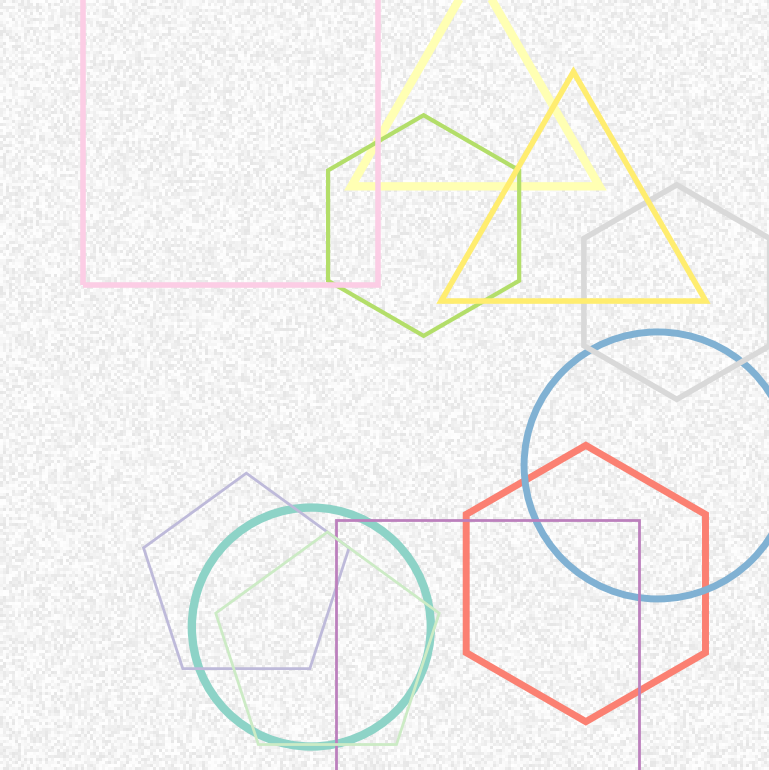[{"shape": "circle", "thickness": 3, "radius": 0.78, "center": [0.404, 0.186]}, {"shape": "triangle", "thickness": 3, "radius": 0.93, "center": [0.617, 0.851]}, {"shape": "pentagon", "thickness": 1, "radius": 0.7, "center": [0.32, 0.245]}, {"shape": "hexagon", "thickness": 2.5, "radius": 0.9, "center": [0.761, 0.242]}, {"shape": "circle", "thickness": 2.5, "radius": 0.87, "center": [0.854, 0.396]}, {"shape": "hexagon", "thickness": 1.5, "radius": 0.72, "center": [0.55, 0.707]}, {"shape": "square", "thickness": 2, "radius": 0.96, "center": [0.299, 0.822]}, {"shape": "hexagon", "thickness": 2, "radius": 0.7, "center": [0.879, 0.621]}, {"shape": "square", "thickness": 1, "radius": 0.98, "center": [0.633, 0.128]}, {"shape": "pentagon", "thickness": 1, "radius": 0.76, "center": [0.425, 0.157]}, {"shape": "triangle", "thickness": 2, "radius": 0.99, "center": [0.745, 0.708]}]